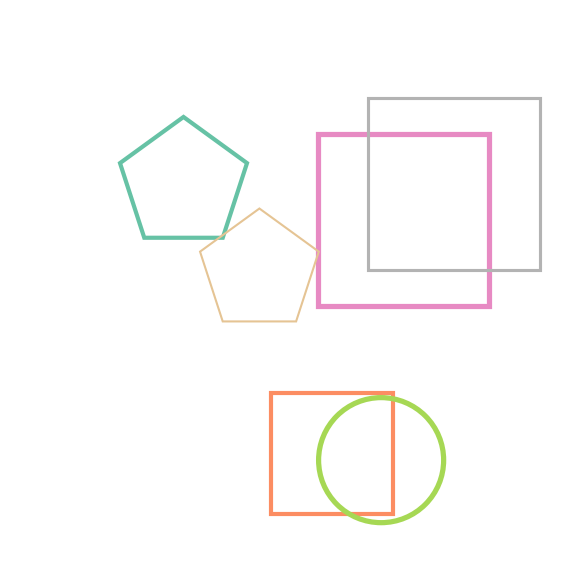[{"shape": "pentagon", "thickness": 2, "radius": 0.58, "center": [0.318, 0.681]}, {"shape": "square", "thickness": 2, "radius": 0.53, "center": [0.574, 0.214]}, {"shape": "square", "thickness": 2.5, "radius": 0.74, "center": [0.699, 0.618]}, {"shape": "circle", "thickness": 2.5, "radius": 0.54, "center": [0.66, 0.202]}, {"shape": "pentagon", "thickness": 1, "radius": 0.54, "center": [0.449, 0.53]}, {"shape": "square", "thickness": 1.5, "radius": 0.75, "center": [0.786, 0.681]}]